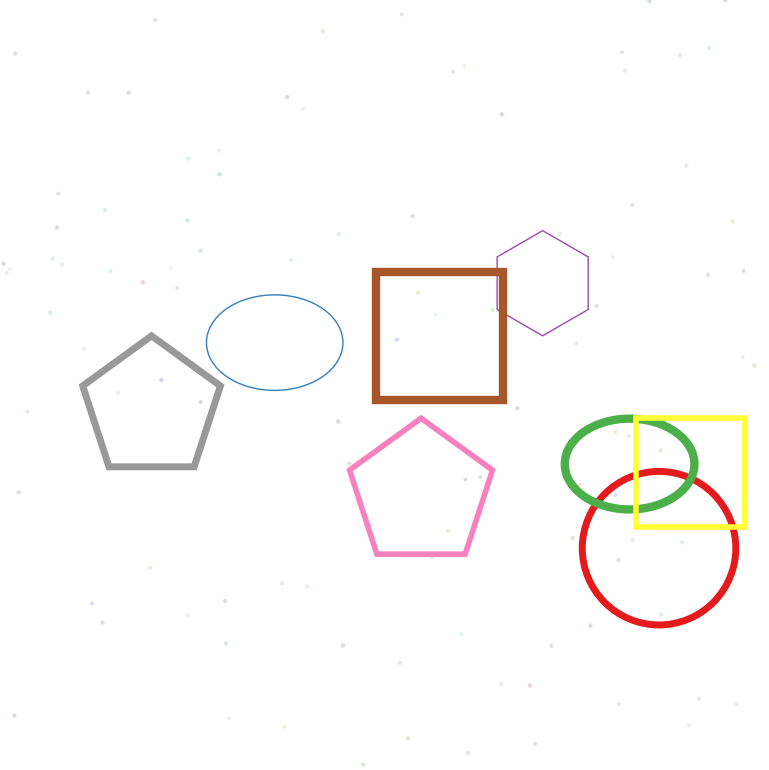[{"shape": "circle", "thickness": 2.5, "radius": 0.5, "center": [0.856, 0.288]}, {"shape": "oval", "thickness": 0.5, "radius": 0.44, "center": [0.357, 0.555]}, {"shape": "oval", "thickness": 3, "radius": 0.42, "center": [0.818, 0.397]}, {"shape": "hexagon", "thickness": 0.5, "radius": 0.34, "center": [0.705, 0.632]}, {"shape": "square", "thickness": 2, "radius": 0.35, "center": [0.896, 0.386]}, {"shape": "square", "thickness": 3, "radius": 0.41, "center": [0.571, 0.564]}, {"shape": "pentagon", "thickness": 2, "radius": 0.49, "center": [0.547, 0.359]}, {"shape": "pentagon", "thickness": 2.5, "radius": 0.47, "center": [0.197, 0.47]}]